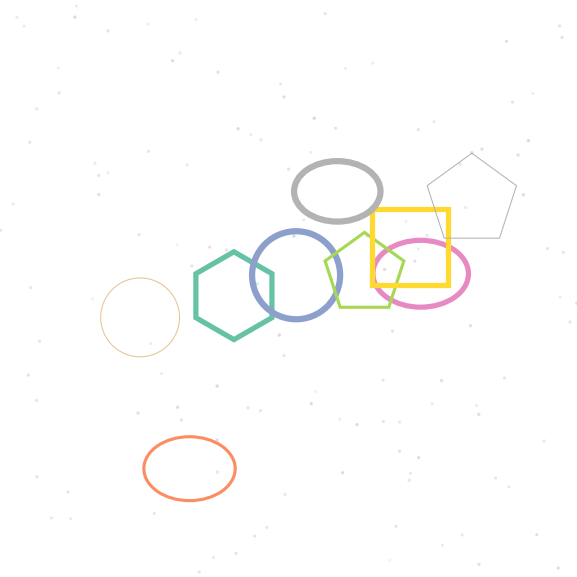[{"shape": "hexagon", "thickness": 2.5, "radius": 0.38, "center": [0.405, 0.487]}, {"shape": "oval", "thickness": 1.5, "radius": 0.4, "center": [0.328, 0.188]}, {"shape": "circle", "thickness": 3, "radius": 0.38, "center": [0.513, 0.523]}, {"shape": "oval", "thickness": 2.5, "radius": 0.41, "center": [0.728, 0.525]}, {"shape": "pentagon", "thickness": 1.5, "radius": 0.36, "center": [0.631, 0.525]}, {"shape": "square", "thickness": 2.5, "radius": 0.33, "center": [0.71, 0.572]}, {"shape": "circle", "thickness": 0.5, "radius": 0.34, "center": [0.243, 0.45]}, {"shape": "pentagon", "thickness": 0.5, "radius": 0.41, "center": [0.817, 0.652]}, {"shape": "oval", "thickness": 3, "radius": 0.37, "center": [0.584, 0.668]}]